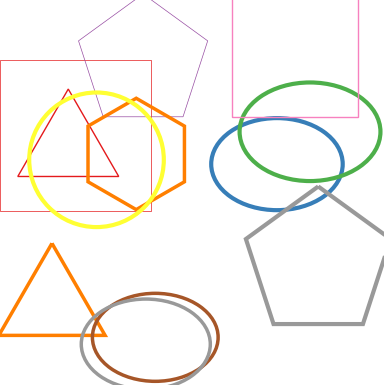[{"shape": "square", "thickness": 0.5, "radius": 0.98, "center": [0.196, 0.648]}, {"shape": "triangle", "thickness": 1, "radius": 0.76, "center": [0.177, 0.617]}, {"shape": "oval", "thickness": 3, "radius": 0.85, "center": [0.719, 0.574]}, {"shape": "oval", "thickness": 3, "radius": 0.91, "center": [0.805, 0.658]}, {"shape": "pentagon", "thickness": 0.5, "radius": 0.88, "center": [0.372, 0.839]}, {"shape": "hexagon", "thickness": 2.5, "radius": 0.72, "center": [0.354, 0.6]}, {"shape": "triangle", "thickness": 2.5, "radius": 0.8, "center": [0.135, 0.209]}, {"shape": "circle", "thickness": 3, "radius": 0.87, "center": [0.251, 0.585]}, {"shape": "oval", "thickness": 2.5, "radius": 0.82, "center": [0.403, 0.124]}, {"shape": "square", "thickness": 1, "radius": 0.82, "center": [0.766, 0.86]}, {"shape": "oval", "thickness": 2.5, "radius": 0.84, "center": [0.379, 0.106]}, {"shape": "pentagon", "thickness": 3, "radius": 0.99, "center": [0.827, 0.318]}]